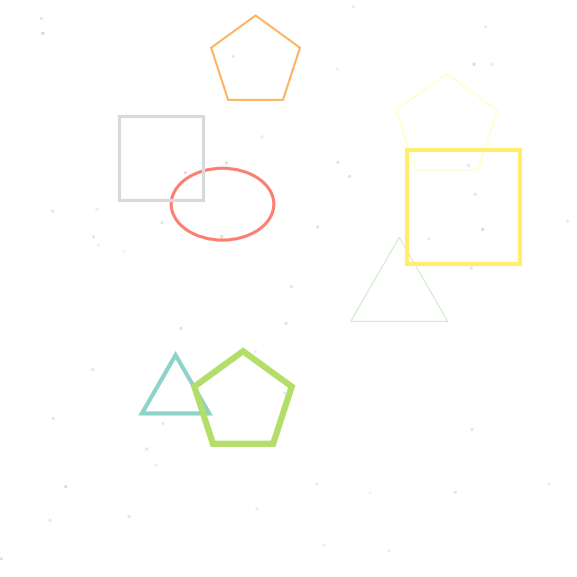[{"shape": "triangle", "thickness": 2, "radius": 0.34, "center": [0.304, 0.317]}, {"shape": "pentagon", "thickness": 0.5, "radius": 0.46, "center": [0.773, 0.78]}, {"shape": "oval", "thickness": 1.5, "radius": 0.44, "center": [0.385, 0.646]}, {"shape": "pentagon", "thickness": 1, "radius": 0.4, "center": [0.443, 0.892]}, {"shape": "pentagon", "thickness": 3, "radius": 0.44, "center": [0.421, 0.302]}, {"shape": "square", "thickness": 1.5, "radius": 0.37, "center": [0.278, 0.725]}, {"shape": "triangle", "thickness": 0.5, "radius": 0.49, "center": [0.691, 0.491]}, {"shape": "square", "thickness": 2, "radius": 0.49, "center": [0.803, 0.641]}]